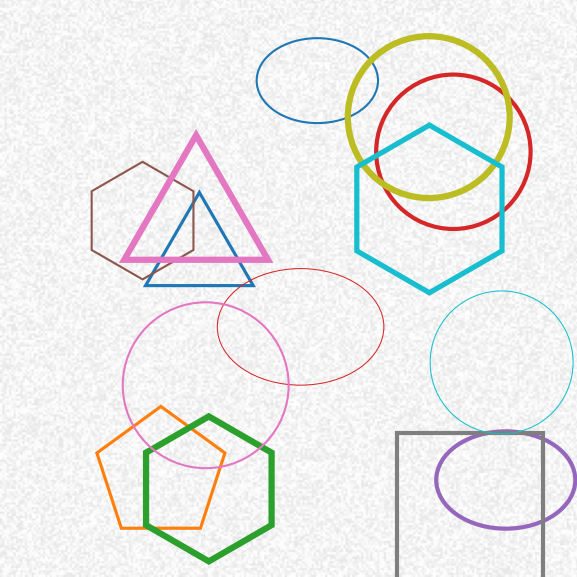[{"shape": "triangle", "thickness": 1.5, "radius": 0.54, "center": [0.345, 0.558]}, {"shape": "oval", "thickness": 1, "radius": 0.53, "center": [0.55, 0.86]}, {"shape": "pentagon", "thickness": 1.5, "radius": 0.58, "center": [0.279, 0.179]}, {"shape": "hexagon", "thickness": 3, "radius": 0.63, "center": [0.362, 0.153]}, {"shape": "oval", "thickness": 0.5, "radius": 0.72, "center": [0.52, 0.433]}, {"shape": "circle", "thickness": 2, "radius": 0.67, "center": [0.785, 0.736]}, {"shape": "oval", "thickness": 2, "radius": 0.6, "center": [0.876, 0.168]}, {"shape": "hexagon", "thickness": 1, "radius": 0.51, "center": [0.247, 0.617]}, {"shape": "triangle", "thickness": 3, "radius": 0.72, "center": [0.34, 0.621]}, {"shape": "circle", "thickness": 1, "radius": 0.72, "center": [0.356, 0.332]}, {"shape": "square", "thickness": 2, "radius": 0.63, "center": [0.814, 0.123]}, {"shape": "circle", "thickness": 3, "radius": 0.7, "center": [0.742, 0.796]}, {"shape": "hexagon", "thickness": 2.5, "radius": 0.73, "center": [0.744, 0.637]}, {"shape": "circle", "thickness": 0.5, "radius": 0.62, "center": [0.869, 0.372]}]